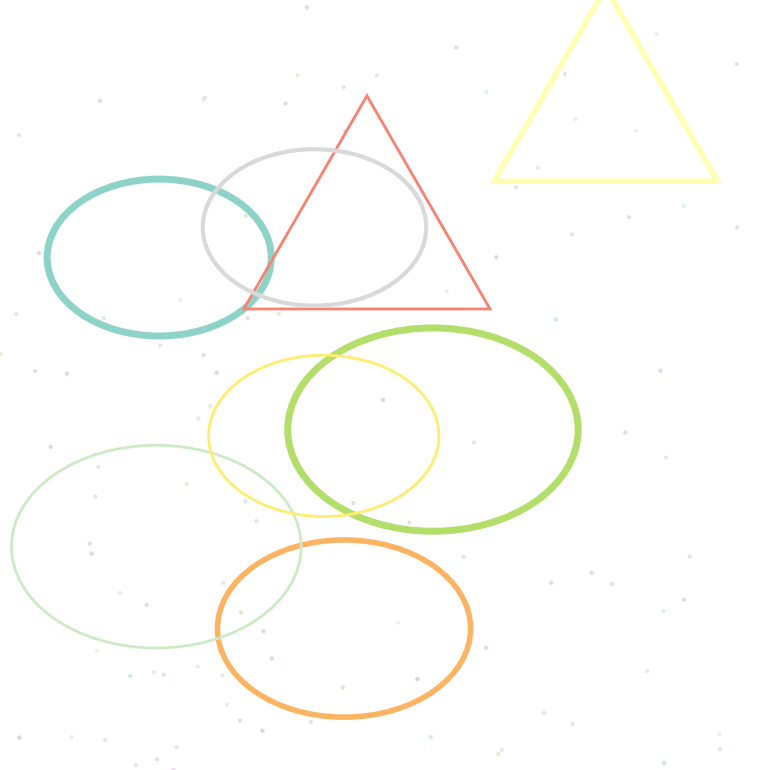[{"shape": "oval", "thickness": 2.5, "radius": 0.73, "center": [0.207, 0.666]}, {"shape": "triangle", "thickness": 2, "radius": 0.84, "center": [0.787, 0.848]}, {"shape": "triangle", "thickness": 1, "radius": 0.92, "center": [0.477, 0.691]}, {"shape": "oval", "thickness": 2, "radius": 0.82, "center": [0.447, 0.184]}, {"shape": "oval", "thickness": 2.5, "radius": 0.94, "center": [0.562, 0.442]}, {"shape": "oval", "thickness": 1.5, "radius": 0.73, "center": [0.408, 0.705]}, {"shape": "oval", "thickness": 1, "radius": 0.94, "center": [0.203, 0.29]}, {"shape": "oval", "thickness": 1, "radius": 0.75, "center": [0.42, 0.434]}]